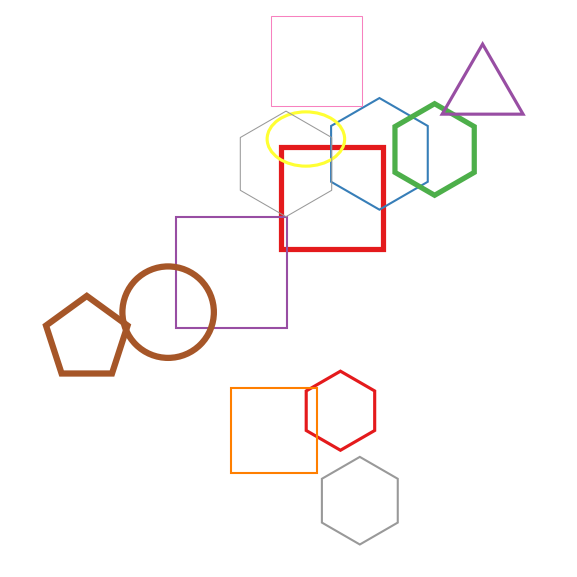[{"shape": "hexagon", "thickness": 1.5, "radius": 0.34, "center": [0.59, 0.288]}, {"shape": "square", "thickness": 2.5, "radius": 0.44, "center": [0.575, 0.656]}, {"shape": "hexagon", "thickness": 1, "radius": 0.48, "center": [0.657, 0.733]}, {"shape": "hexagon", "thickness": 2.5, "radius": 0.4, "center": [0.753, 0.74]}, {"shape": "triangle", "thickness": 1.5, "radius": 0.4, "center": [0.836, 0.842]}, {"shape": "square", "thickness": 1, "radius": 0.48, "center": [0.401, 0.528]}, {"shape": "square", "thickness": 1, "radius": 0.37, "center": [0.475, 0.254]}, {"shape": "oval", "thickness": 1.5, "radius": 0.34, "center": [0.53, 0.758]}, {"shape": "circle", "thickness": 3, "radius": 0.4, "center": [0.291, 0.459]}, {"shape": "pentagon", "thickness": 3, "radius": 0.37, "center": [0.15, 0.412]}, {"shape": "square", "thickness": 0.5, "radius": 0.39, "center": [0.547, 0.893]}, {"shape": "hexagon", "thickness": 1, "radius": 0.38, "center": [0.623, 0.132]}, {"shape": "hexagon", "thickness": 0.5, "radius": 0.46, "center": [0.495, 0.715]}]